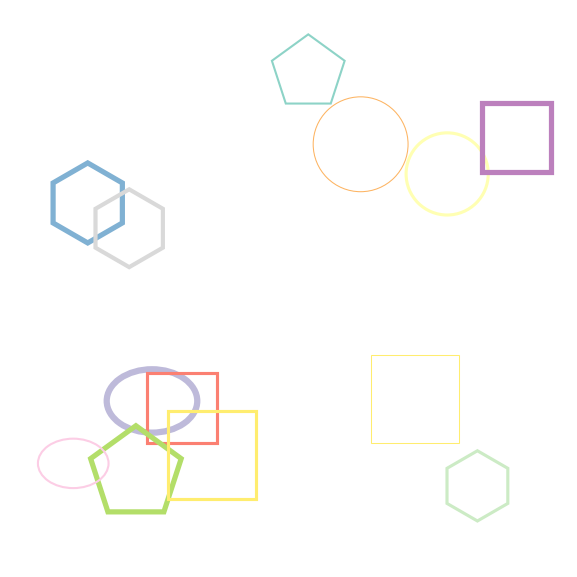[{"shape": "pentagon", "thickness": 1, "radius": 0.33, "center": [0.534, 0.873]}, {"shape": "circle", "thickness": 1.5, "radius": 0.36, "center": [0.774, 0.698]}, {"shape": "oval", "thickness": 3, "radius": 0.39, "center": [0.263, 0.305]}, {"shape": "square", "thickness": 1.5, "radius": 0.3, "center": [0.315, 0.293]}, {"shape": "hexagon", "thickness": 2.5, "radius": 0.35, "center": [0.152, 0.648]}, {"shape": "circle", "thickness": 0.5, "radius": 0.41, "center": [0.624, 0.749]}, {"shape": "pentagon", "thickness": 2.5, "radius": 0.41, "center": [0.235, 0.179]}, {"shape": "oval", "thickness": 1, "radius": 0.31, "center": [0.127, 0.197]}, {"shape": "hexagon", "thickness": 2, "radius": 0.34, "center": [0.224, 0.604]}, {"shape": "square", "thickness": 2.5, "radius": 0.3, "center": [0.894, 0.761]}, {"shape": "hexagon", "thickness": 1.5, "radius": 0.3, "center": [0.827, 0.158]}, {"shape": "square", "thickness": 0.5, "radius": 0.38, "center": [0.719, 0.308]}, {"shape": "square", "thickness": 1.5, "radius": 0.38, "center": [0.366, 0.211]}]